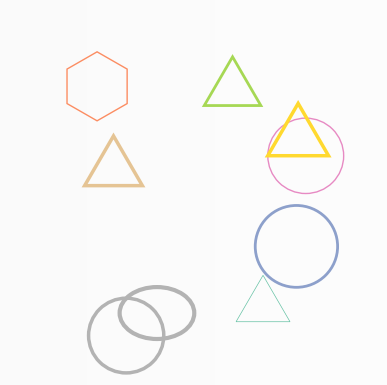[{"shape": "triangle", "thickness": 0.5, "radius": 0.4, "center": [0.679, 0.205]}, {"shape": "hexagon", "thickness": 1, "radius": 0.45, "center": [0.251, 0.776]}, {"shape": "circle", "thickness": 2, "radius": 0.53, "center": [0.765, 0.36]}, {"shape": "circle", "thickness": 1, "radius": 0.49, "center": [0.789, 0.595]}, {"shape": "triangle", "thickness": 2, "radius": 0.42, "center": [0.6, 0.768]}, {"shape": "triangle", "thickness": 2.5, "radius": 0.45, "center": [0.769, 0.641]}, {"shape": "triangle", "thickness": 2.5, "radius": 0.43, "center": [0.293, 0.561]}, {"shape": "oval", "thickness": 3, "radius": 0.48, "center": [0.405, 0.187]}, {"shape": "circle", "thickness": 2.5, "radius": 0.49, "center": [0.326, 0.128]}]